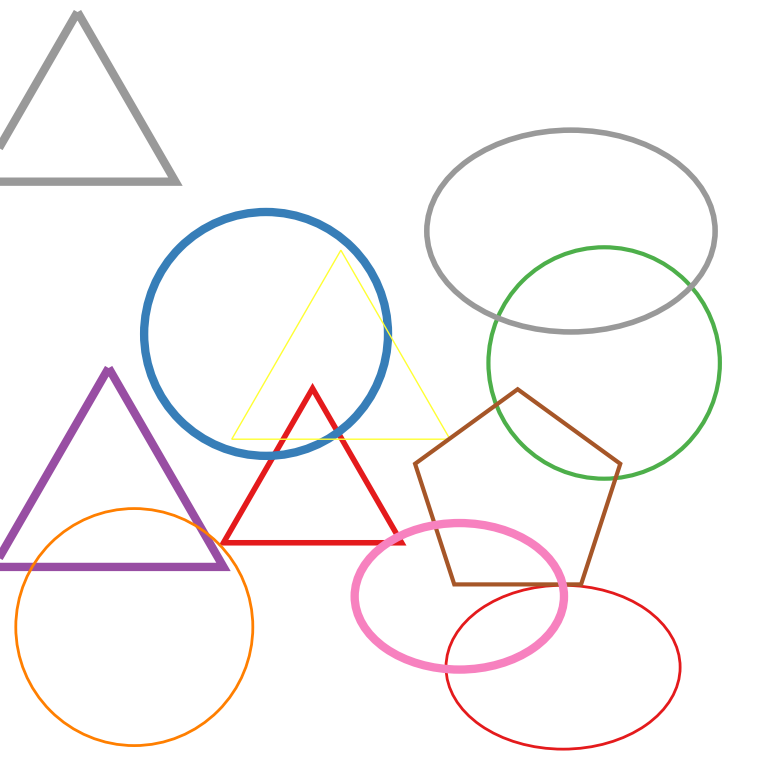[{"shape": "triangle", "thickness": 2, "radius": 0.67, "center": [0.406, 0.362]}, {"shape": "oval", "thickness": 1, "radius": 0.76, "center": [0.731, 0.134]}, {"shape": "circle", "thickness": 3, "radius": 0.79, "center": [0.346, 0.566]}, {"shape": "circle", "thickness": 1.5, "radius": 0.75, "center": [0.785, 0.529]}, {"shape": "triangle", "thickness": 3, "radius": 0.86, "center": [0.141, 0.35]}, {"shape": "circle", "thickness": 1, "radius": 0.77, "center": [0.174, 0.186]}, {"shape": "triangle", "thickness": 0.5, "radius": 0.82, "center": [0.443, 0.511]}, {"shape": "pentagon", "thickness": 1.5, "radius": 0.7, "center": [0.672, 0.354]}, {"shape": "oval", "thickness": 3, "radius": 0.68, "center": [0.597, 0.226]}, {"shape": "oval", "thickness": 2, "radius": 0.94, "center": [0.742, 0.7]}, {"shape": "triangle", "thickness": 3, "radius": 0.73, "center": [0.101, 0.837]}]